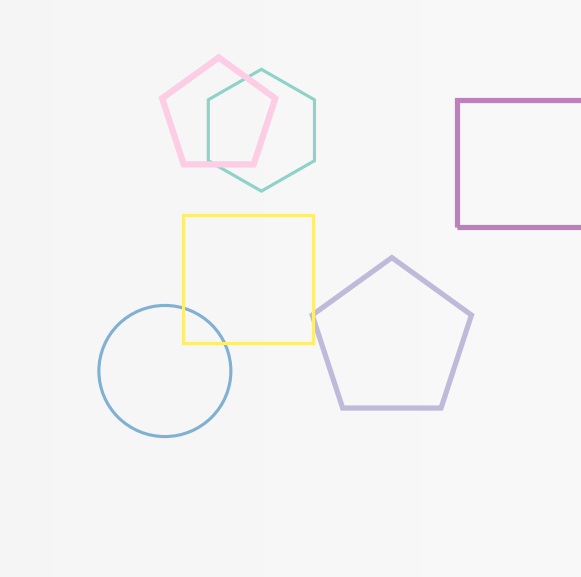[{"shape": "hexagon", "thickness": 1.5, "radius": 0.53, "center": [0.45, 0.774]}, {"shape": "pentagon", "thickness": 2.5, "radius": 0.72, "center": [0.674, 0.409]}, {"shape": "circle", "thickness": 1.5, "radius": 0.57, "center": [0.284, 0.357]}, {"shape": "pentagon", "thickness": 3, "radius": 0.51, "center": [0.376, 0.797]}, {"shape": "square", "thickness": 2.5, "radius": 0.55, "center": [0.896, 0.716]}, {"shape": "square", "thickness": 1.5, "radius": 0.56, "center": [0.427, 0.516]}]